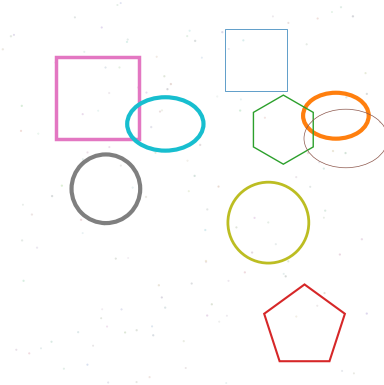[{"shape": "square", "thickness": 0.5, "radius": 0.4, "center": [0.665, 0.845]}, {"shape": "oval", "thickness": 3, "radius": 0.43, "center": [0.872, 0.699]}, {"shape": "hexagon", "thickness": 1, "radius": 0.45, "center": [0.736, 0.663]}, {"shape": "pentagon", "thickness": 1.5, "radius": 0.55, "center": [0.791, 0.151]}, {"shape": "oval", "thickness": 0.5, "radius": 0.54, "center": [0.898, 0.64]}, {"shape": "square", "thickness": 2.5, "radius": 0.54, "center": [0.254, 0.745]}, {"shape": "circle", "thickness": 3, "radius": 0.45, "center": [0.275, 0.51]}, {"shape": "circle", "thickness": 2, "radius": 0.53, "center": [0.697, 0.422]}, {"shape": "oval", "thickness": 3, "radius": 0.5, "center": [0.429, 0.678]}]